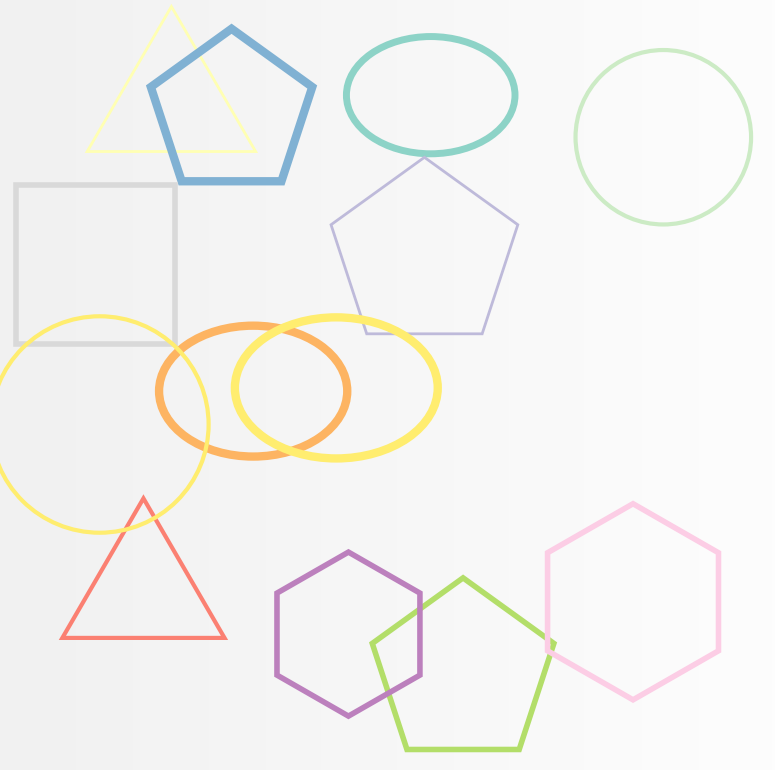[{"shape": "oval", "thickness": 2.5, "radius": 0.54, "center": [0.556, 0.876]}, {"shape": "triangle", "thickness": 1, "radius": 0.63, "center": [0.221, 0.866]}, {"shape": "pentagon", "thickness": 1, "radius": 0.63, "center": [0.548, 0.669]}, {"shape": "triangle", "thickness": 1.5, "radius": 0.6, "center": [0.185, 0.232]}, {"shape": "pentagon", "thickness": 3, "radius": 0.55, "center": [0.299, 0.853]}, {"shape": "oval", "thickness": 3, "radius": 0.61, "center": [0.327, 0.492]}, {"shape": "pentagon", "thickness": 2, "radius": 0.62, "center": [0.598, 0.126]}, {"shape": "hexagon", "thickness": 2, "radius": 0.64, "center": [0.817, 0.218]}, {"shape": "square", "thickness": 2, "radius": 0.52, "center": [0.123, 0.656]}, {"shape": "hexagon", "thickness": 2, "radius": 0.53, "center": [0.45, 0.176]}, {"shape": "circle", "thickness": 1.5, "radius": 0.57, "center": [0.856, 0.822]}, {"shape": "oval", "thickness": 3, "radius": 0.65, "center": [0.434, 0.496]}, {"shape": "circle", "thickness": 1.5, "radius": 0.7, "center": [0.129, 0.449]}]